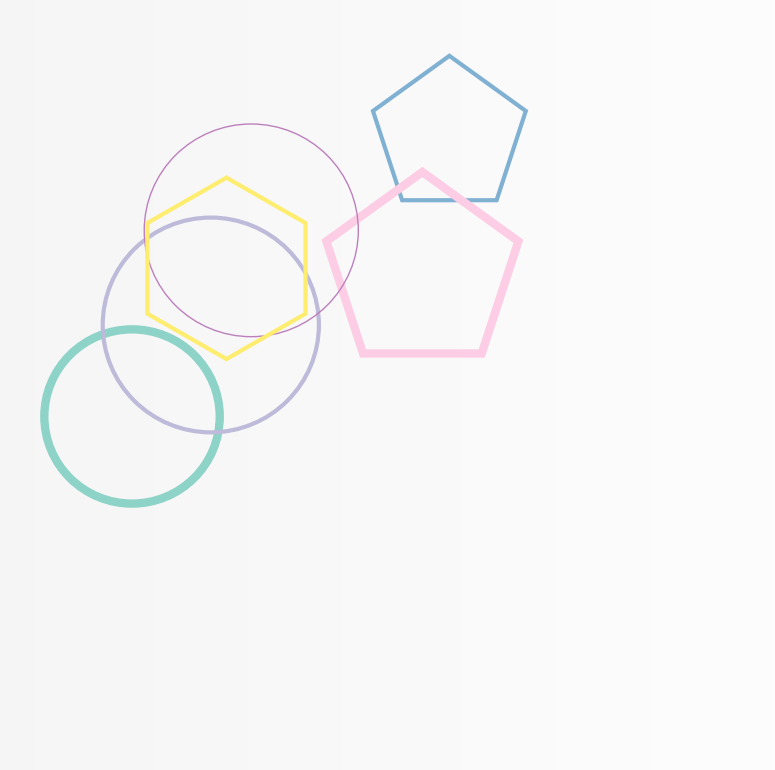[{"shape": "circle", "thickness": 3, "radius": 0.57, "center": [0.17, 0.459]}, {"shape": "circle", "thickness": 1.5, "radius": 0.7, "center": [0.272, 0.578]}, {"shape": "pentagon", "thickness": 1.5, "radius": 0.52, "center": [0.58, 0.824]}, {"shape": "pentagon", "thickness": 3, "radius": 0.65, "center": [0.545, 0.646]}, {"shape": "circle", "thickness": 0.5, "radius": 0.69, "center": [0.324, 0.701]}, {"shape": "hexagon", "thickness": 1.5, "radius": 0.59, "center": [0.292, 0.652]}]